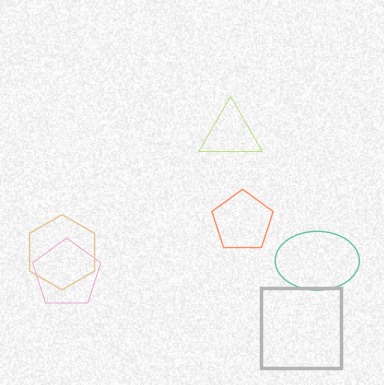[{"shape": "oval", "thickness": 1, "radius": 0.55, "center": [0.824, 0.323]}, {"shape": "pentagon", "thickness": 1, "radius": 0.42, "center": [0.63, 0.425]}, {"shape": "pentagon", "thickness": 0.5, "radius": 0.47, "center": [0.173, 0.288]}, {"shape": "triangle", "thickness": 0.5, "radius": 0.48, "center": [0.599, 0.654]}, {"shape": "hexagon", "thickness": 1, "radius": 0.49, "center": [0.161, 0.345]}, {"shape": "square", "thickness": 2.5, "radius": 0.52, "center": [0.782, 0.148]}]